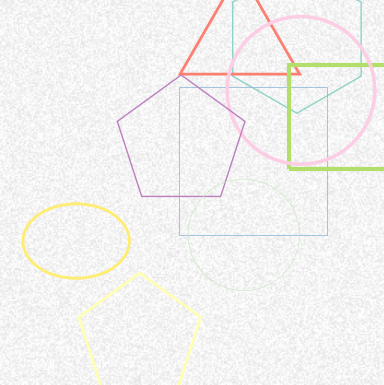[{"shape": "hexagon", "thickness": 1, "radius": 0.96, "center": [0.771, 0.898]}, {"shape": "pentagon", "thickness": 2, "radius": 0.83, "center": [0.363, 0.124]}, {"shape": "triangle", "thickness": 2, "radius": 0.9, "center": [0.623, 0.897]}, {"shape": "square", "thickness": 0.5, "radius": 0.96, "center": [0.656, 0.582]}, {"shape": "square", "thickness": 3, "radius": 0.67, "center": [0.885, 0.696]}, {"shape": "circle", "thickness": 2.5, "radius": 0.96, "center": [0.782, 0.765]}, {"shape": "pentagon", "thickness": 1, "radius": 0.87, "center": [0.471, 0.631]}, {"shape": "circle", "thickness": 0.5, "radius": 0.72, "center": [0.633, 0.39]}, {"shape": "oval", "thickness": 2, "radius": 0.69, "center": [0.198, 0.374]}]